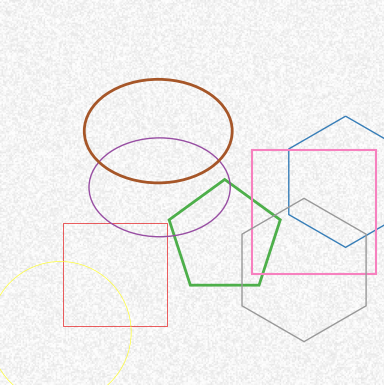[{"shape": "square", "thickness": 0.5, "radius": 0.67, "center": [0.298, 0.287]}, {"shape": "hexagon", "thickness": 1, "radius": 0.85, "center": [0.898, 0.528]}, {"shape": "pentagon", "thickness": 2, "radius": 0.76, "center": [0.584, 0.382]}, {"shape": "oval", "thickness": 1, "radius": 0.92, "center": [0.415, 0.513]}, {"shape": "circle", "thickness": 0.5, "radius": 0.92, "center": [0.157, 0.137]}, {"shape": "oval", "thickness": 2, "radius": 0.96, "center": [0.411, 0.659]}, {"shape": "square", "thickness": 1.5, "radius": 0.81, "center": [0.815, 0.449]}, {"shape": "hexagon", "thickness": 1, "radius": 0.93, "center": [0.79, 0.299]}]